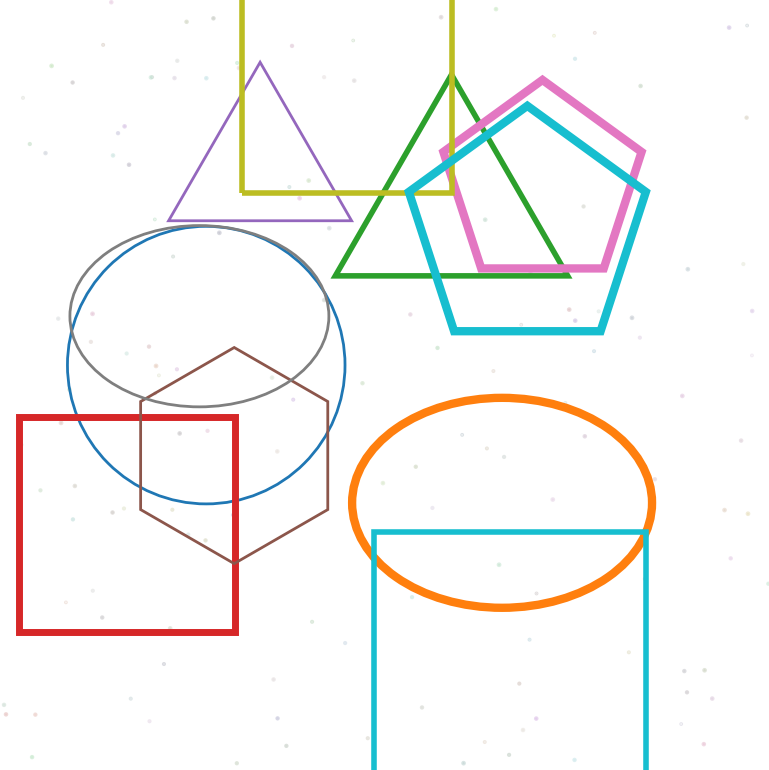[{"shape": "circle", "thickness": 1, "radius": 0.9, "center": [0.268, 0.526]}, {"shape": "oval", "thickness": 3, "radius": 0.97, "center": [0.652, 0.347]}, {"shape": "triangle", "thickness": 2, "radius": 0.87, "center": [0.586, 0.729]}, {"shape": "square", "thickness": 2.5, "radius": 0.7, "center": [0.165, 0.319]}, {"shape": "triangle", "thickness": 1, "radius": 0.69, "center": [0.338, 0.782]}, {"shape": "hexagon", "thickness": 1, "radius": 0.7, "center": [0.304, 0.408]}, {"shape": "pentagon", "thickness": 3, "radius": 0.68, "center": [0.705, 0.761]}, {"shape": "oval", "thickness": 1, "radius": 0.84, "center": [0.259, 0.589]}, {"shape": "square", "thickness": 2, "radius": 0.68, "center": [0.451, 0.886]}, {"shape": "pentagon", "thickness": 3, "radius": 0.81, "center": [0.685, 0.701]}, {"shape": "square", "thickness": 2, "radius": 0.88, "center": [0.663, 0.133]}]